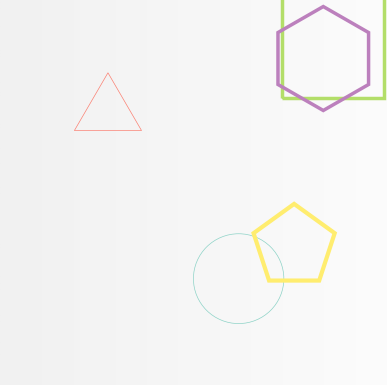[{"shape": "circle", "thickness": 0.5, "radius": 0.58, "center": [0.616, 0.276]}, {"shape": "triangle", "thickness": 0.5, "radius": 0.5, "center": [0.279, 0.711]}, {"shape": "square", "thickness": 2.5, "radius": 0.66, "center": [0.859, 0.877]}, {"shape": "hexagon", "thickness": 2.5, "radius": 0.67, "center": [0.834, 0.848]}, {"shape": "pentagon", "thickness": 3, "radius": 0.55, "center": [0.759, 0.36]}]